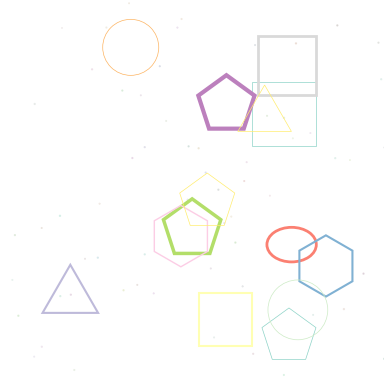[{"shape": "pentagon", "thickness": 0.5, "radius": 0.37, "center": [0.751, 0.126]}, {"shape": "square", "thickness": 0.5, "radius": 0.41, "center": [0.738, 0.705]}, {"shape": "square", "thickness": 1.5, "radius": 0.35, "center": [0.586, 0.17]}, {"shape": "triangle", "thickness": 1.5, "radius": 0.42, "center": [0.183, 0.229]}, {"shape": "oval", "thickness": 2, "radius": 0.32, "center": [0.757, 0.365]}, {"shape": "hexagon", "thickness": 1.5, "radius": 0.4, "center": [0.847, 0.309]}, {"shape": "circle", "thickness": 0.5, "radius": 0.36, "center": [0.34, 0.877]}, {"shape": "pentagon", "thickness": 2.5, "radius": 0.39, "center": [0.499, 0.405]}, {"shape": "hexagon", "thickness": 1, "radius": 0.4, "center": [0.47, 0.387]}, {"shape": "square", "thickness": 2, "radius": 0.38, "center": [0.745, 0.829]}, {"shape": "pentagon", "thickness": 3, "radius": 0.38, "center": [0.588, 0.728]}, {"shape": "circle", "thickness": 0.5, "radius": 0.39, "center": [0.774, 0.195]}, {"shape": "pentagon", "thickness": 0.5, "radius": 0.38, "center": [0.538, 0.475]}, {"shape": "triangle", "thickness": 0.5, "radius": 0.4, "center": [0.687, 0.699]}]